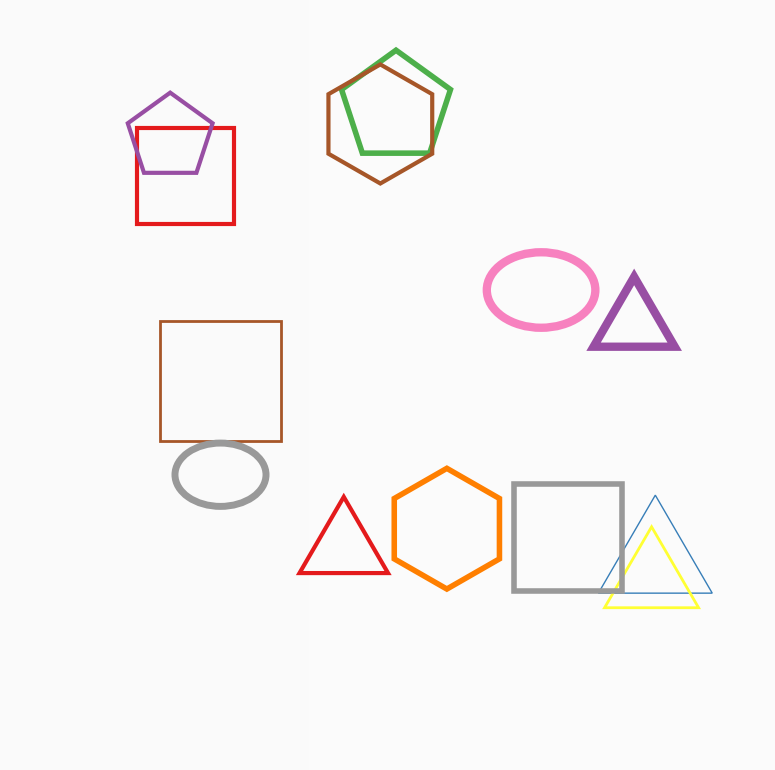[{"shape": "square", "thickness": 1.5, "radius": 0.31, "center": [0.239, 0.772]}, {"shape": "triangle", "thickness": 1.5, "radius": 0.33, "center": [0.444, 0.289]}, {"shape": "triangle", "thickness": 0.5, "radius": 0.42, "center": [0.846, 0.272]}, {"shape": "pentagon", "thickness": 2, "radius": 0.37, "center": [0.511, 0.861]}, {"shape": "pentagon", "thickness": 1.5, "radius": 0.29, "center": [0.22, 0.822]}, {"shape": "triangle", "thickness": 3, "radius": 0.3, "center": [0.818, 0.58]}, {"shape": "hexagon", "thickness": 2, "radius": 0.39, "center": [0.577, 0.313]}, {"shape": "triangle", "thickness": 1, "radius": 0.35, "center": [0.841, 0.246]}, {"shape": "hexagon", "thickness": 1.5, "radius": 0.39, "center": [0.491, 0.839]}, {"shape": "square", "thickness": 1, "radius": 0.39, "center": [0.285, 0.506]}, {"shape": "oval", "thickness": 3, "radius": 0.35, "center": [0.698, 0.623]}, {"shape": "oval", "thickness": 2.5, "radius": 0.29, "center": [0.285, 0.383]}, {"shape": "square", "thickness": 2, "radius": 0.35, "center": [0.733, 0.302]}]